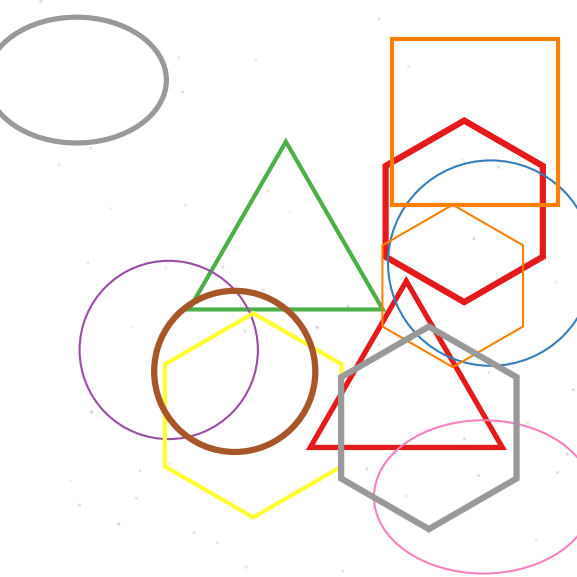[{"shape": "triangle", "thickness": 2.5, "radius": 0.96, "center": [0.704, 0.32]}, {"shape": "hexagon", "thickness": 3, "radius": 0.79, "center": [0.804, 0.633]}, {"shape": "circle", "thickness": 1, "radius": 0.89, "center": [0.85, 0.544]}, {"shape": "triangle", "thickness": 2, "radius": 0.97, "center": [0.495, 0.56]}, {"shape": "circle", "thickness": 1, "radius": 0.77, "center": [0.292, 0.393]}, {"shape": "square", "thickness": 2, "radius": 0.72, "center": [0.823, 0.788]}, {"shape": "hexagon", "thickness": 1, "radius": 0.7, "center": [0.784, 0.504]}, {"shape": "hexagon", "thickness": 2, "radius": 0.88, "center": [0.439, 0.28]}, {"shape": "circle", "thickness": 3, "radius": 0.7, "center": [0.406, 0.356]}, {"shape": "oval", "thickness": 1, "radius": 0.95, "center": [0.837, 0.139]}, {"shape": "oval", "thickness": 2.5, "radius": 0.78, "center": [0.133, 0.86]}, {"shape": "hexagon", "thickness": 3, "radius": 0.88, "center": [0.743, 0.258]}]